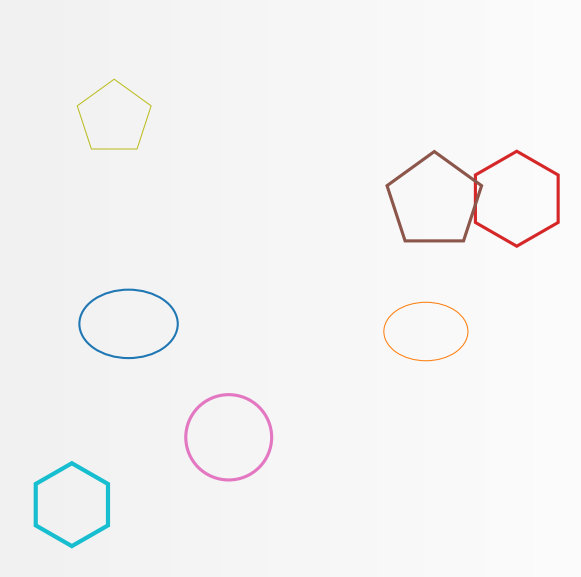[{"shape": "oval", "thickness": 1, "radius": 0.42, "center": [0.221, 0.438]}, {"shape": "oval", "thickness": 0.5, "radius": 0.36, "center": [0.733, 0.425]}, {"shape": "hexagon", "thickness": 1.5, "radius": 0.41, "center": [0.889, 0.655]}, {"shape": "pentagon", "thickness": 1.5, "radius": 0.43, "center": [0.747, 0.651]}, {"shape": "circle", "thickness": 1.5, "radius": 0.37, "center": [0.393, 0.242]}, {"shape": "pentagon", "thickness": 0.5, "radius": 0.33, "center": [0.196, 0.795]}, {"shape": "hexagon", "thickness": 2, "radius": 0.36, "center": [0.124, 0.125]}]